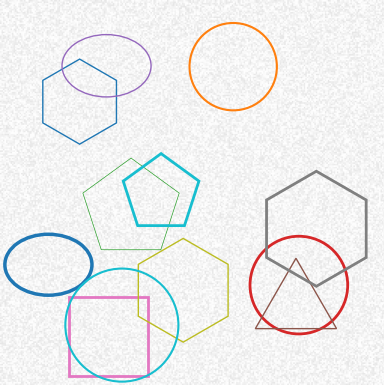[{"shape": "hexagon", "thickness": 1, "radius": 0.55, "center": [0.207, 0.736]}, {"shape": "oval", "thickness": 2.5, "radius": 0.57, "center": [0.126, 0.312]}, {"shape": "circle", "thickness": 1.5, "radius": 0.57, "center": [0.606, 0.827]}, {"shape": "pentagon", "thickness": 0.5, "radius": 0.66, "center": [0.34, 0.458]}, {"shape": "circle", "thickness": 2, "radius": 0.63, "center": [0.776, 0.259]}, {"shape": "oval", "thickness": 1, "radius": 0.58, "center": [0.277, 0.829]}, {"shape": "triangle", "thickness": 1, "radius": 0.61, "center": [0.769, 0.207]}, {"shape": "square", "thickness": 2, "radius": 0.52, "center": [0.282, 0.126]}, {"shape": "hexagon", "thickness": 2, "radius": 0.75, "center": [0.822, 0.406]}, {"shape": "hexagon", "thickness": 1, "radius": 0.67, "center": [0.476, 0.246]}, {"shape": "pentagon", "thickness": 2, "radius": 0.52, "center": [0.418, 0.498]}, {"shape": "circle", "thickness": 1.5, "radius": 0.73, "center": [0.317, 0.156]}]